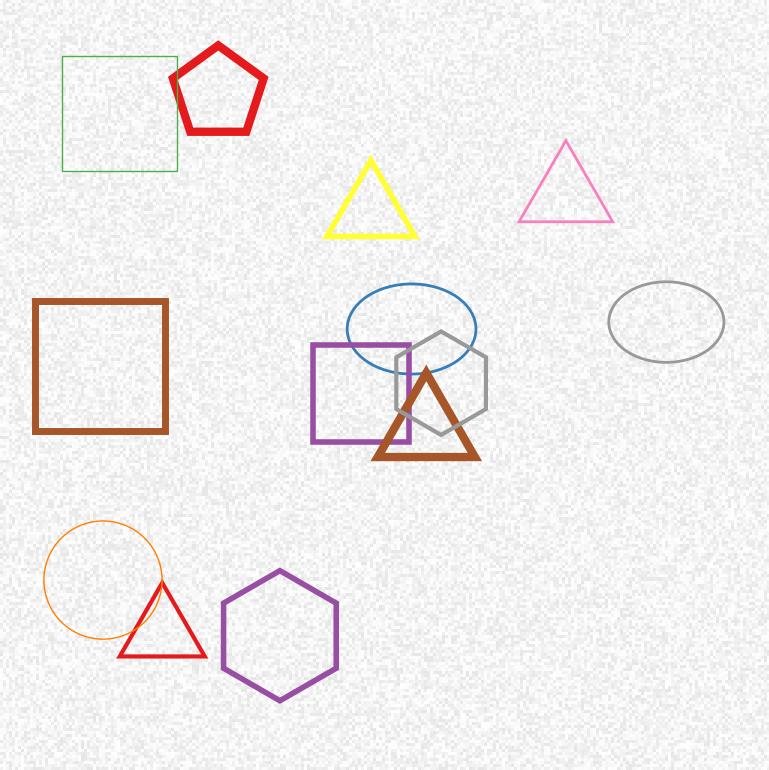[{"shape": "pentagon", "thickness": 3, "radius": 0.31, "center": [0.283, 0.879]}, {"shape": "triangle", "thickness": 1.5, "radius": 0.32, "center": [0.211, 0.179]}, {"shape": "oval", "thickness": 1, "radius": 0.42, "center": [0.535, 0.573]}, {"shape": "square", "thickness": 0.5, "radius": 0.37, "center": [0.155, 0.853]}, {"shape": "hexagon", "thickness": 2, "radius": 0.42, "center": [0.364, 0.174]}, {"shape": "square", "thickness": 2, "radius": 0.31, "center": [0.469, 0.489]}, {"shape": "circle", "thickness": 0.5, "radius": 0.38, "center": [0.134, 0.247]}, {"shape": "triangle", "thickness": 2, "radius": 0.33, "center": [0.482, 0.726]}, {"shape": "triangle", "thickness": 3, "radius": 0.36, "center": [0.554, 0.443]}, {"shape": "square", "thickness": 2.5, "radius": 0.42, "center": [0.13, 0.524]}, {"shape": "triangle", "thickness": 1, "radius": 0.35, "center": [0.735, 0.747]}, {"shape": "oval", "thickness": 1, "radius": 0.37, "center": [0.865, 0.582]}, {"shape": "hexagon", "thickness": 1.5, "radius": 0.34, "center": [0.573, 0.502]}]